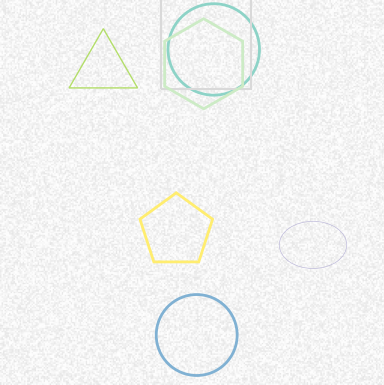[{"shape": "circle", "thickness": 2, "radius": 0.59, "center": [0.555, 0.872]}, {"shape": "oval", "thickness": 0.5, "radius": 0.44, "center": [0.813, 0.364]}, {"shape": "circle", "thickness": 2, "radius": 0.53, "center": [0.511, 0.13]}, {"shape": "triangle", "thickness": 1, "radius": 0.51, "center": [0.268, 0.823]}, {"shape": "square", "thickness": 1.5, "radius": 0.59, "center": [0.535, 0.887]}, {"shape": "hexagon", "thickness": 2, "radius": 0.58, "center": [0.529, 0.834]}, {"shape": "pentagon", "thickness": 2, "radius": 0.5, "center": [0.458, 0.4]}]